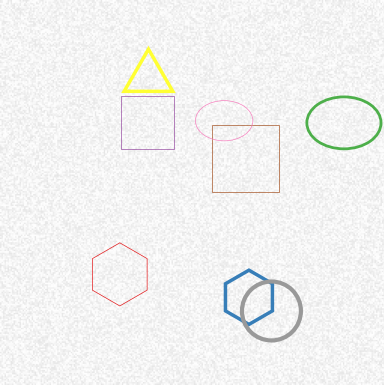[{"shape": "hexagon", "thickness": 0.5, "radius": 0.41, "center": [0.311, 0.287]}, {"shape": "hexagon", "thickness": 2.5, "radius": 0.35, "center": [0.647, 0.228]}, {"shape": "oval", "thickness": 2, "radius": 0.48, "center": [0.893, 0.681]}, {"shape": "square", "thickness": 0.5, "radius": 0.34, "center": [0.383, 0.682]}, {"shape": "triangle", "thickness": 2.5, "radius": 0.36, "center": [0.386, 0.799]}, {"shape": "square", "thickness": 0.5, "radius": 0.44, "center": [0.637, 0.589]}, {"shape": "oval", "thickness": 0.5, "radius": 0.37, "center": [0.582, 0.686]}, {"shape": "circle", "thickness": 3, "radius": 0.38, "center": [0.705, 0.192]}]